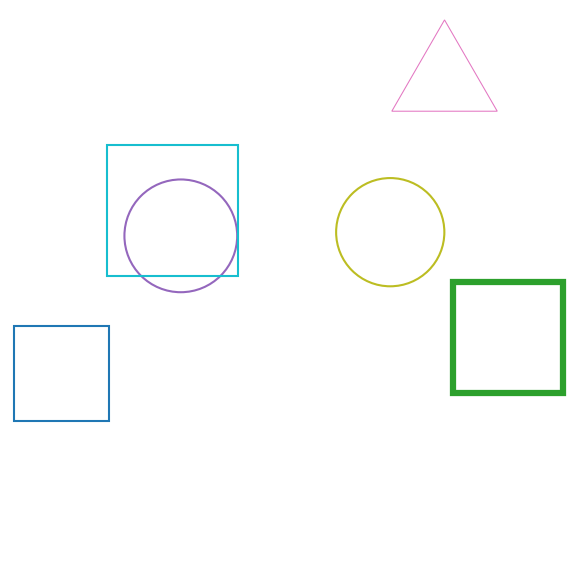[{"shape": "square", "thickness": 1, "radius": 0.41, "center": [0.107, 0.353]}, {"shape": "square", "thickness": 3, "radius": 0.48, "center": [0.88, 0.415]}, {"shape": "circle", "thickness": 1, "radius": 0.49, "center": [0.313, 0.591]}, {"shape": "triangle", "thickness": 0.5, "radius": 0.53, "center": [0.77, 0.859]}, {"shape": "circle", "thickness": 1, "radius": 0.47, "center": [0.676, 0.597]}, {"shape": "square", "thickness": 1, "radius": 0.57, "center": [0.299, 0.635]}]